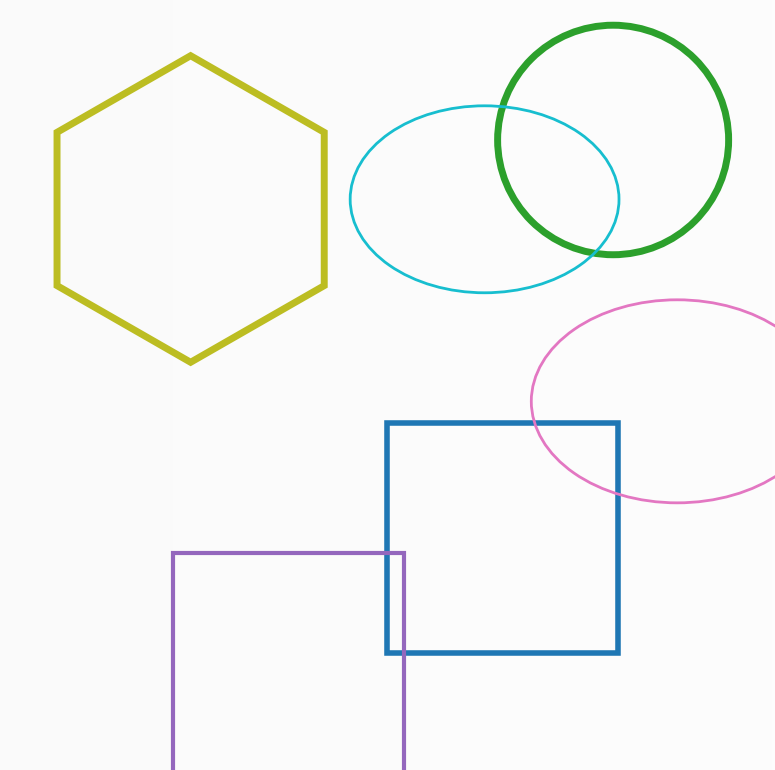[{"shape": "square", "thickness": 2, "radius": 0.75, "center": [0.648, 0.301]}, {"shape": "circle", "thickness": 2.5, "radius": 0.75, "center": [0.791, 0.818]}, {"shape": "square", "thickness": 1.5, "radius": 0.74, "center": [0.372, 0.133]}, {"shape": "oval", "thickness": 1, "radius": 0.94, "center": [0.874, 0.479]}, {"shape": "hexagon", "thickness": 2.5, "radius": 1.0, "center": [0.246, 0.729]}, {"shape": "oval", "thickness": 1, "radius": 0.87, "center": [0.625, 0.741]}]